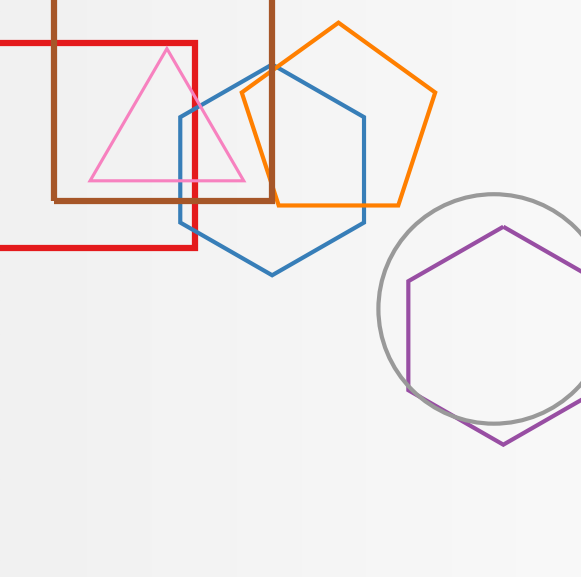[{"shape": "square", "thickness": 3, "radius": 0.89, "center": [0.158, 0.746]}, {"shape": "hexagon", "thickness": 2, "radius": 0.91, "center": [0.468, 0.705]}, {"shape": "hexagon", "thickness": 2, "radius": 0.94, "center": [0.866, 0.418]}, {"shape": "pentagon", "thickness": 2, "radius": 0.87, "center": [0.582, 0.785]}, {"shape": "square", "thickness": 3, "radius": 0.94, "center": [0.28, 0.838]}, {"shape": "triangle", "thickness": 1.5, "radius": 0.76, "center": [0.287, 0.762]}, {"shape": "circle", "thickness": 2, "radius": 0.99, "center": [0.85, 0.464]}]